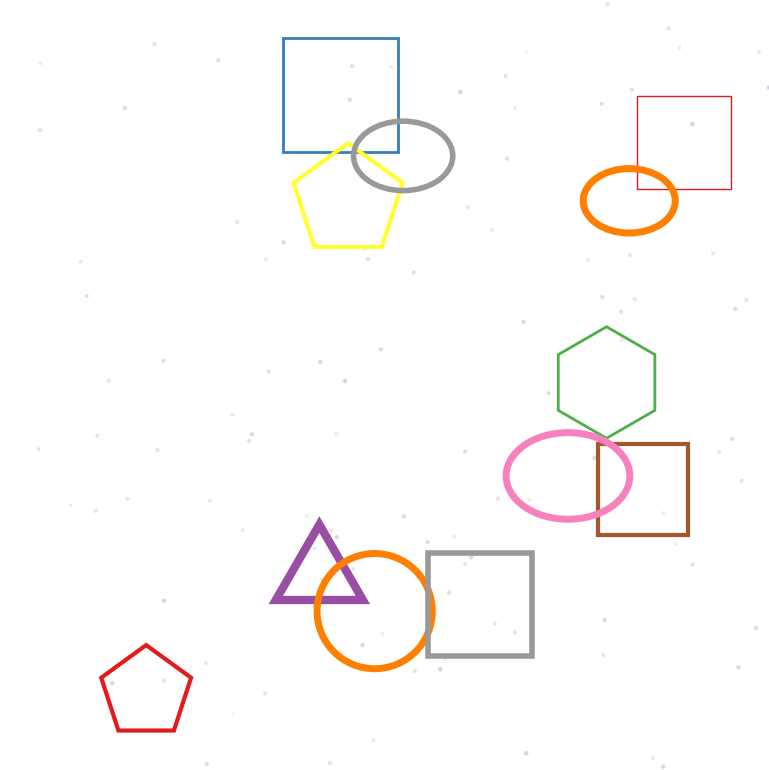[{"shape": "square", "thickness": 0.5, "radius": 0.3, "center": [0.888, 0.815]}, {"shape": "pentagon", "thickness": 1.5, "radius": 0.31, "center": [0.19, 0.101]}, {"shape": "square", "thickness": 1, "radius": 0.37, "center": [0.442, 0.877]}, {"shape": "hexagon", "thickness": 1, "radius": 0.36, "center": [0.788, 0.503]}, {"shape": "triangle", "thickness": 3, "radius": 0.33, "center": [0.415, 0.253]}, {"shape": "circle", "thickness": 2.5, "radius": 0.37, "center": [0.487, 0.206]}, {"shape": "oval", "thickness": 2.5, "radius": 0.3, "center": [0.817, 0.739]}, {"shape": "pentagon", "thickness": 1.5, "radius": 0.37, "center": [0.452, 0.74]}, {"shape": "square", "thickness": 1.5, "radius": 0.29, "center": [0.835, 0.364]}, {"shape": "oval", "thickness": 2.5, "radius": 0.4, "center": [0.738, 0.382]}, {"shape": "oval", "thickness": 2, "radius": 0.32, "center": [0.524, 0.798]}, {"shape": "square", "thickness": 2, "radius": 0.34, "center": [0.624, 0.215]}]